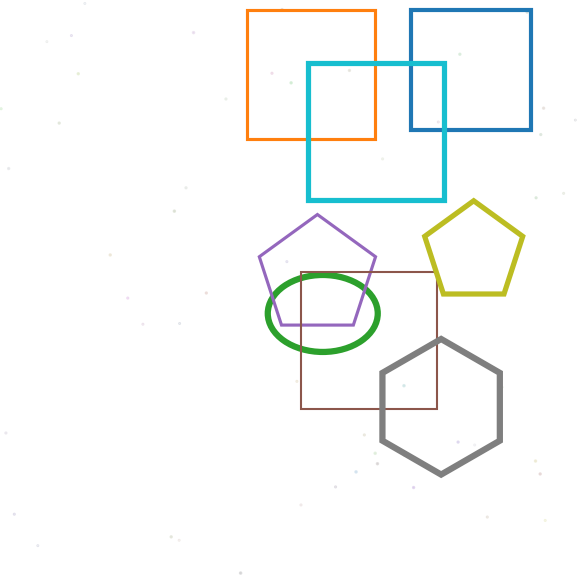[{"shape": "square", "thickness": 2, "radius": 0.52, "center": [0.816, 0.878]}, {"shape": "square", "thickness": 1.5, "radius": 0.56, "center": [0.539, 0.87]}, {"shape": "oval", "thickness": 3, "radius": 0.48, "center": [0.559, 0.456]}, {"shape": "pentagon", "thickness": 1.5, "radius": 0.53, "center": [0.55, 0.522]}, {"shape": "square", "thickness": 1, "radius": 0.59, "center": [0.639, 0.41]}, {"shape": "hexagon", "thickness": 3, "radius": 0.59, "center": [0.764, 0.295]}, {"shape": "pentagon", "thickness": 2.5, "radius": 0.45, "center": [0.82, 0.562]}, {"shape": "square", "thickness": 2.5, "radius": 0.59, "center": [0.651, 0.771]}]